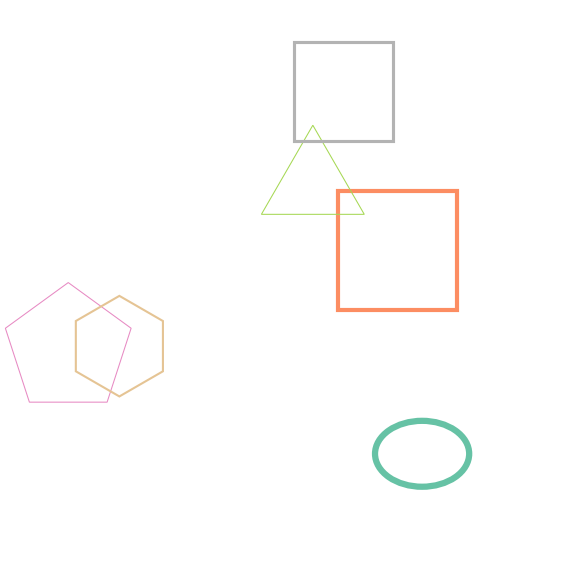[{"shape": "oval", "thickness": 3, "radius": 0.41, "center": [0.731, 0.213]}, {"shape": "square", "thickness": 2, "radius": 0.52, "center": [0.689, 0.565]}, {"shape": "pentagon", "thickness": 0.5, "radius": 0.57, "center": [0.118, 0.395]}, {"shape": "triangle", "thickness": 0.5, "radius": 0.51, "center": [0.542, 0.679]}, {"shape": "hexagon", "thickness": 1, "radius": 0.44, "center": [0.207, 0.4]}, {"shape": "square", "thickness": 1.5, "radius": 0.43, "center": [0.594, 0.841]}]